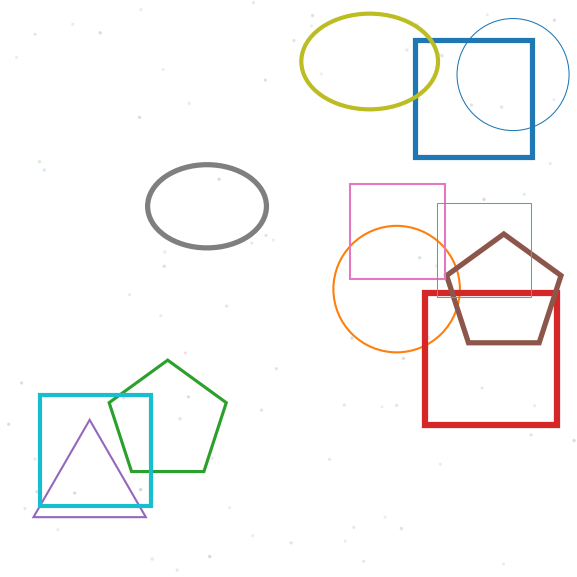[{"shape": "circle", "thickness": 0.5, "radius": 0.49, "center": [0.888, 0.87]}, {"shape": "square", "thickness": 2.5, "radius": 0.51, "center": [0.819, 0.829]}, {"shape": "circle", "thickness": 1, "radius": 0.55, "center": [0.687, 0.499]}, {"shape": "pentagon", "thickness": 1.5, "radius": 0.53, "center": [0.29, 0.269]}, {"shape": "square", "thickness": 3, "radius": 0.57, "center": [0.85, 0.378]}, {"shape": "triangle", "thickness": 1, "radius": 0.56, "center": [0.155, 0.16]}, {"shape": "pentagon", "thickness": 2.5, "radius": 0.52, "center": [0.872, 0.49]}, {"shape": "square", "thickness": 1, "radius": 0.41, "center": [0.688, 0.598]}, {"shape": "oval", "thickness": 2.5, "radius": 0.51, "center": [0.359, 0.642]}, {"shape": "oval", "thickness": 2, "radius": 0.59, "center": [0.64, 0.893]}, {"shape": "square", "thickness": 2, "radius": 0.48, "center": [0.165, 0.219]}, {"shape": "square", "thickness": 0.5, "radius": 0.41, "center": [0.838, 0.566]}]